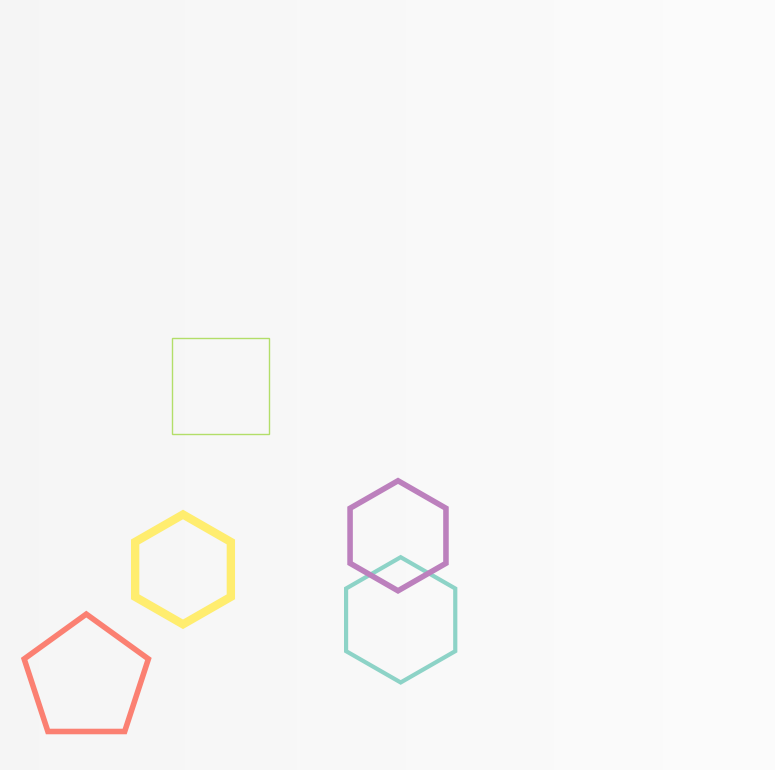[{"shape": "hexagon", "thickness": 1.5, "radius": 0.41, "center": [0.517, 0.195]}, {"shape": "pentagon", "thickness": 2, "radius": 0.42, "center": [0.111, 0.118]}, {"shape": "square", "thickness": 0.5, "radius": 0.31, "center": [0.284, 0.499]}, {"shape": "hexagon", "thickness": 2, "radius": 0.36, "center": [0.514, 0.304]}, {"shape": "hexagon", "thickness": 3, "radius": 0.36, "center": [0.236, 0.261]}]